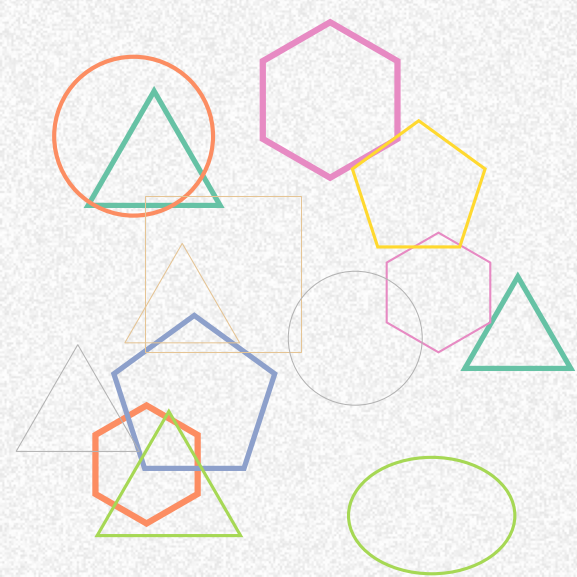[{"shape": "triangle", "thickness": 2.5, "radius": 0.53, "center": [0.897, 0.414]}, {"shape": "triangle", "thickness": 2.5, "radius": 0.66, "center": [0.267, 0.709]}, {"shape": "circle", "thickness": 2, "radius": 0.69, "center": [0.231, 0.763]}, {"shape": "hexagon", "thickness": 3, "radius": 0.51, "center": [0.254, 0.195]}, {"shape": "pentagon", "thickness": 2.5, "radius": 0.73, "center": [0.336, 0.307]}, {"shape": "hexagon", "thickness": 3, "radius": 0.67, "center": [0.572, 0.826]}, {"shape": "hexagon", "thickness": 1, "radius": 0.52, "center": [0.759, 0.493]}, {"shape": "oval", "thickness": 1.5, "radius": 0.72, "center": [0.748, 0.106]}, {"shape": "triangle", "thickness": 1.5, "radius": 0.72, "center": [0.292, 0.143]}, {"shape": "pentagon", "thickness": 1.5, "radius": 0.6, "center": [0.725, 0.669]}, {"shape": "square", "thickness": 0.5, "radius": 0.68, "center": [0.386, 0.525]}, {"shape": "triangle", "thickness": 0.5, "radius": 0.57, "center": [0.316, 0.463]}, {"shape": "triangle", "thickness": 0.5, "radius": 0.62, "center": [0.135, 0.279]}, {"shape": "circle", "thickness": 0.5, "radius": 0.58, "center": [0.615, 0.413]}]